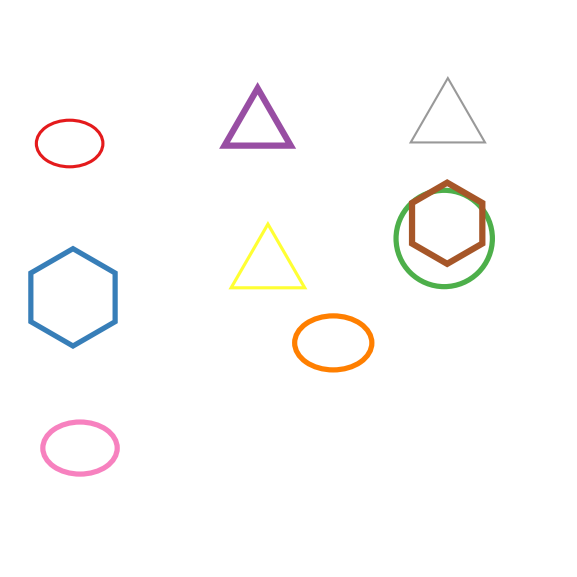[{"shape": "oval", "thickness": 1.5, "radius": 0.29, "center": [0.121, 0.751]}, {"shape": "hexagon", "thickness": 2.5, "radius": 0.42, "center": [0.126, 0.484]}, {"shape": "circle", "thickness": 2.5, "radius": 0.42, "center": [0.769, 0.586]}, {"shape": "triangle", "thickness": 3, "radius": 0.33, "center": [0.446, 0.78]}, {"shape": "oval", "thickness": 2.5, "radius": 0.33, "center": [0.577, 0.405]}, {"shape": "triangle", "thickness": 1.5, "radius": 0.37, "center": [0.464, 0.538]}, {"shape": "hexagon", "thickness": 3, "radius": 0.35, "center": [0.774, 0.613]}, {"shape": "oval", "thickness": 2.5, "radius": 0.32, "center": [0.139, 0.223]}, {"shape": "triangle", "thickness": 1, "radius": 0.37, "center": [0.775, 0.79]}]